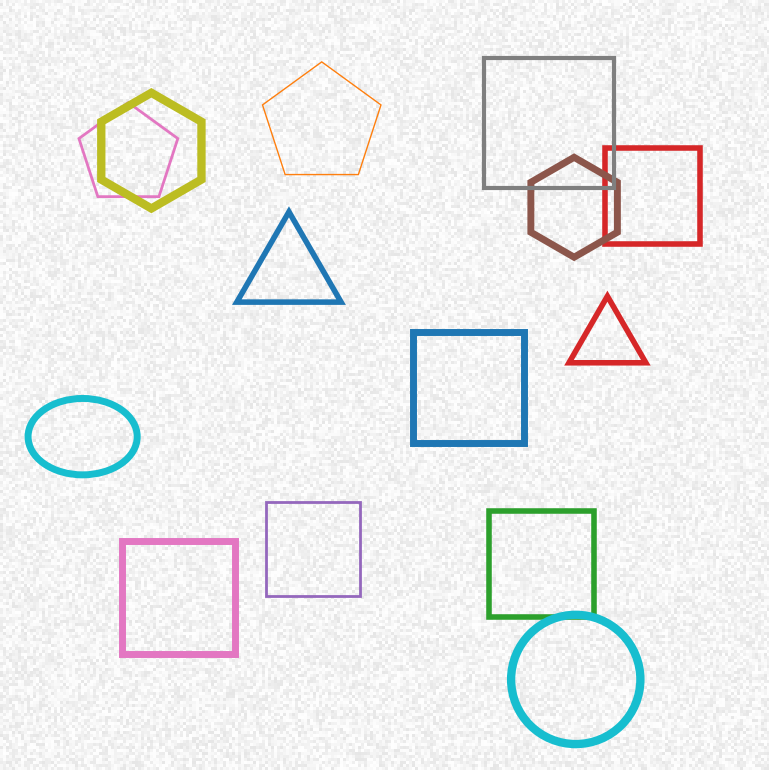[{"shape": "square", "thickness": 2.5, "radius": 0.36, "center": [0.608, 0.497]}, {"shape": "triangle", "thickness": 2, "radius": 0.39, "center": [0.375, 0.647]}, {"shape": "pentagon", "thickness": 0.5, "radius": 0.4, "center": [0.418, 0.839]}, {"shape": "square", "thickness": 2, "radius": 0.34, "center": [0.703, 0.267]}, {"shape": "square", "thickness": 2, "radius": 0.31, "center": [0.847, 0.745]}, {"shape": "triangle", "thickness": 2, "radius": 0.29, "center": [0.789, 0.558]}, {"shape": "square", "thickness": 1, "radius": 0.31, "center": [0.406, 0.287]}, {"shape": "hexagon", "thickness": 2.5, "radius": 0.32, "center": [0.746, 0.731]}, {"shape": "square", "thickness": 2.5, "radius": 0.37, "center": [0.232, 0.224]}, {"shape": "pentagon", "thickness": 1, "radius": 0.34, "center": [0.167, 0.799]}, {"shape": "square", "thickness": 1.5, "radius": 0.42, "center": [0.713, 0.84]}, {"shape": "hexagon", "thickness": 3, "radius": 0.38, "center": [0.197, 0.804]}, {"shape": "circle", "thickness": 3, "radius": 0.42, "center": [0.748, 0.118]}, {"shape": "oval", "thickness": 2.5, "radius": 0.35, "center": [0.107, 0.433]}]